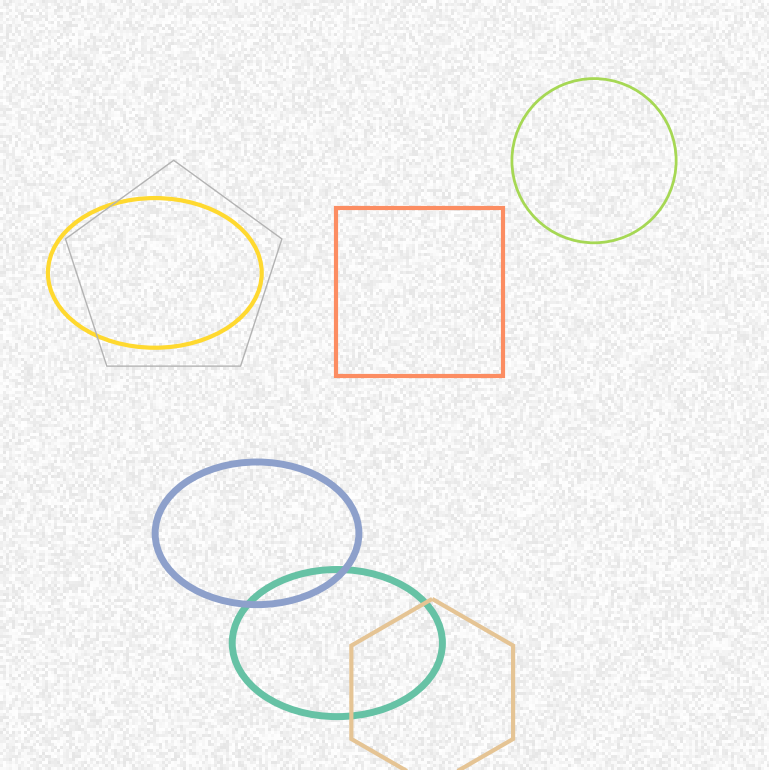[{"shape": "oval", "thickness": 2.5, "radius": 0.68, "center": [0.438, 0.165]}, {"shape": "square", "thickness": 1.5, "radius": 0.54, "center": [0.545, 0.621]}, {"shape": "oval", "thickness": 2.5, "radius": 0.66, "center": [0.334, 0.307]}, {"shape": "circle", "thickness": 1, "radius": 0.53, "center": [0.771, 0.791]}, {"shape": "oval", "thickness": 1.5, "radius": 0.69, "center": [0.201, 0.646]}, {"shape": "hexagon", "thickness": 1.5, "radius": 0.61, "center": [0.561, 0.101]}, {"shape": "pentagon", "thickness": 0.5, "radius": 0.74, "center": [0.226, 0.644]}]